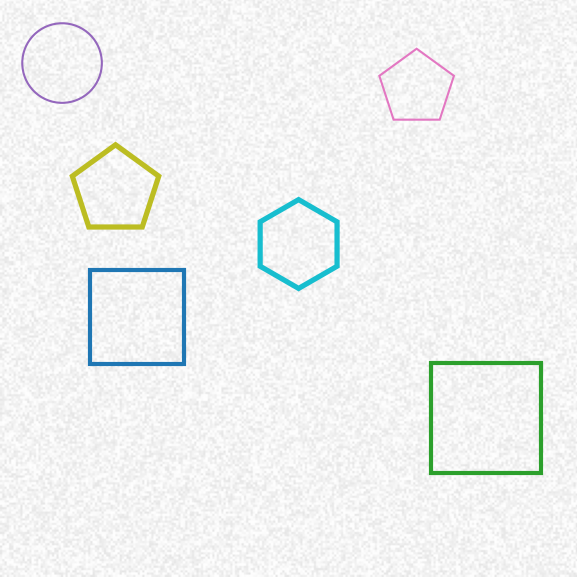[{"shape": "square", "thickness": 2, "radius": 0.41, "center": [0.237, 0.45]}, {"shape": "square", "thickness": 2, "radius": 0.48, "center": [0.842, 0.276]}, {"shape": "circle", "thickness": 1, "radius": 0.34, "center": [0.107, 0.89]}, {"shape": "pentagon", "thickness": 1, "radius": 0.34, "center": [0.721, 0.847]}, {"shape": "pentagon", "thickness": 2.5, "radius": 0.39, "center": [0.2, 0.67]}, {"shape": "hexagon", "thickness": 2.5, "radius": 0.38, "center": [0.517, 0.577]}]